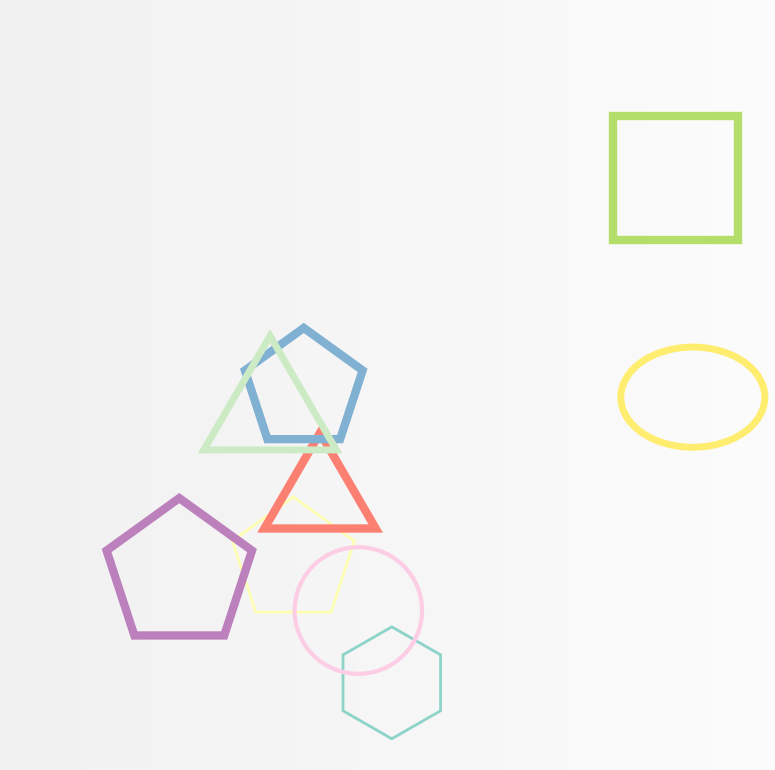[{"shape": "hexagon", "thickness": 1, "radius": 0.36, "center": [0.506, 0.113]}, {"shape": "pentagon", "thickness": 1, "radius": 0.41, "center": [0.379, 0.272]}, {"shape": "triangle", "thickness": 3, "radius": 0.41, "center": [0.413, 0.355]}, {"shape": "pentagon", "thickness": 3, "radius": 0.4, "center": [0.392, 0.494]}, {"shape": "square", "thickness": 3, "radius": 0.4, "center": [0.872, 0.769]}, {"shape": "circle", "thickness": 1.5, "radius": 0.41, "center": [0.462, 0.207]}, {"shape": "pentagon", "thickness": 3, "radius": 0.49, "center": [0.231, 0.255]}, {"shape": "triangle", "thickness": 2.5, "radius": 0.49, "center": [0.348, 0.465]}, {"shape": "oval", "thickness": 2.5, "radius": 0.46, "center": [0.894, 0.484]}]